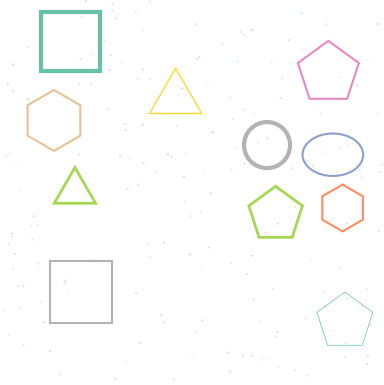[{"shape": "square", "thickness": 3, "radius": 0.38, "center": [0.183, 0.892]}, {"shape": "pentagon", "thickness": 0.5, "radius": 0.38, "center": [0.896, 0.165]}, {"shape": "hexagon", "thickness": 1.5, "radius": 0.3, "center": [0.89, 0.46]}, {"shape": "oval", "thickness": 1.5, "radius": 0.39, "center": [0.865, 0.598]}, {"shape": "pentagon", "thickness": 1.5, "radius": 0.42, "center": [0.853, 0.811]}, {"shape": "pentagon", "thickness": 2, "radius": 0.37, "center": [0.716, 0.443]}, {"shape": "triangle", "thickness": 2, "radius": 0.31, "center": [0.195, 0.503]}, {"shape": "triangle", "thickness": 1, "radius": 0.39, "center": [0.456, 0.744]}, {"shape": "hexagon", "thickness": 1.5, "radius": 0.4, "center": [0.14, 0.687]}, {"shape": "circle", "thickness": 3, "radius": 0.3, "center": [0.694, 0.623]}, {"shape": "square", "thickness": 1.5, "radius": 0.4, "center": [0.209, 0.241]}]